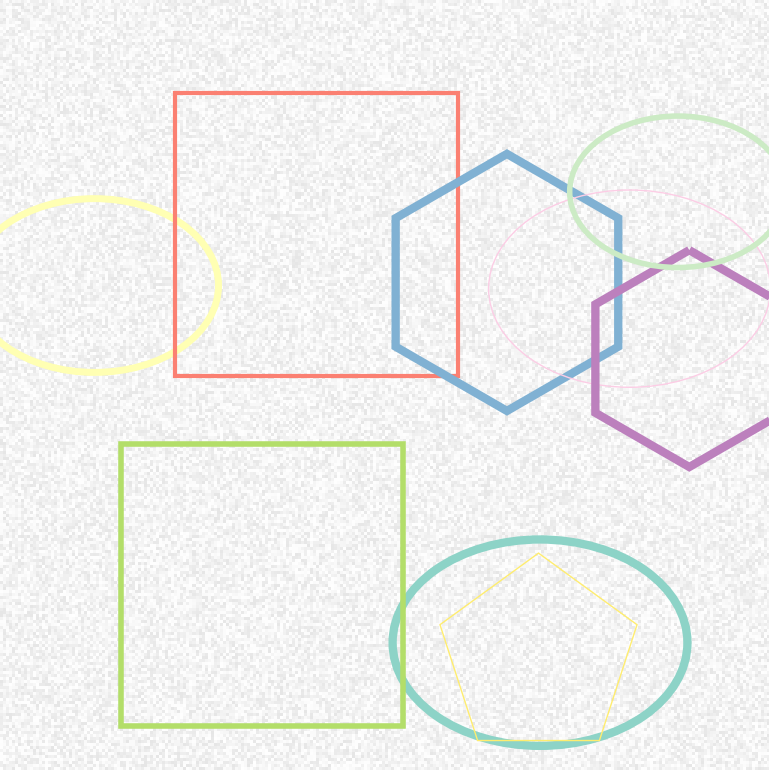[{"shape": "oval", "thickness": 3, "radius": 0.96, "center": [0.701, 0.165]}, {"shape": "oval", "thickness": 2.5, "radius": 0.81, "center": [0.123, 0.629]}, {"shape": "square", "thickness": 1.5, "radius": 0.92, "center": [0.411, 0.696]}, {"shape": "hexagon", "thickness": 3, "radius": 0.83, "center": [0.658, 0.633]}, {"shape": "square", "thickness": 2, "radius": 0.92, "center": [0.34, 0.241]}, {"shape": "oval", "thickness": 0.5, "radius": 0.91, "center": [0.818, 0.625]}, {"shape": "hexagon", "thickness": 3, "radius": 0.7, "center": [0.895, 0.534]}, {"shape": "oval", "thickness": 2, "radius": 0.7, "center": [0.88, 0.751]}, {"shape": "pentagon", "thickness": 0.5, "radius": 0.67, "center": [0.699, 0.147]}]